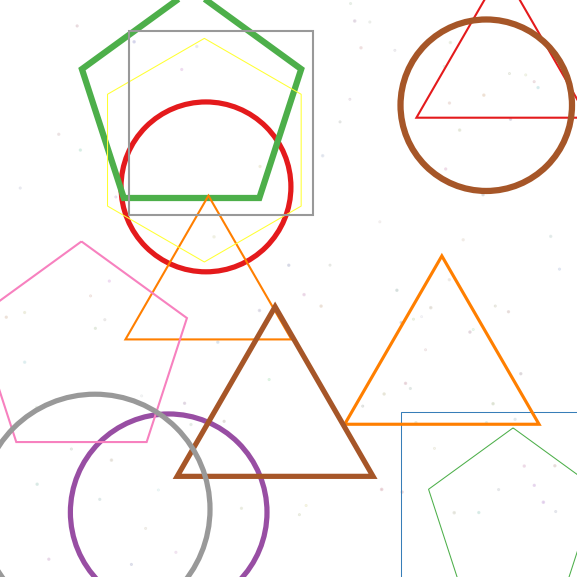[{"shape": "circle", "thickness": 2.5, "radius": 0.74, "center": [0.357, 0.676]}, {"shape": "triangle", "thickness": 1, "radius": 0.86, "center": [0.869, 0.881]}, {"shape": "square", "thickness": 0.5, "radius": 0.87, "center": [0.868, 0.112]}, {"shape": "pentagon", "thickness": 3, "radius": 1.0, "center": [0.332, 0.818]}, {"shape": "pentagon", "thickness": 0.5, "radius": 0.77, "center": [0.888, 0.104]}, {"shape": "circle", "thickness": 2.5, "radius": 0.85, "center": [0.292, 0.112]}, {"shape": "triangle", "thickness": 1, "radius": 0.83, "center": [0.361, 0.494]}, {"shape": "triangle", "thickness": 1.5, "radius": 0.97, "center": [0.765, 0.362]}, {"shape": "hexagon", "thickness": 0.5, "radius": 0.97, "center": [0.354, 0.739]}, {"shape": "circle", "thickness": 3, "radius": 0.74, "center": [0.842, 0.817]}, {"shape": "triangle", "thickness": 2.5, "radius": 0.98, "center": [0.476, 0.272]}, {"shape": "pentagon", "thickness": 1, "radius": 0.96, "center": [0.141, 0.389]}, {"shape": "circle", "thickness": 2.5, "radius": 1.0, "center": [0.164, 0.117]}, {"shape": "square", "thickness": 1, "radius": 0.8, "center": [0.383, 0.786]}]